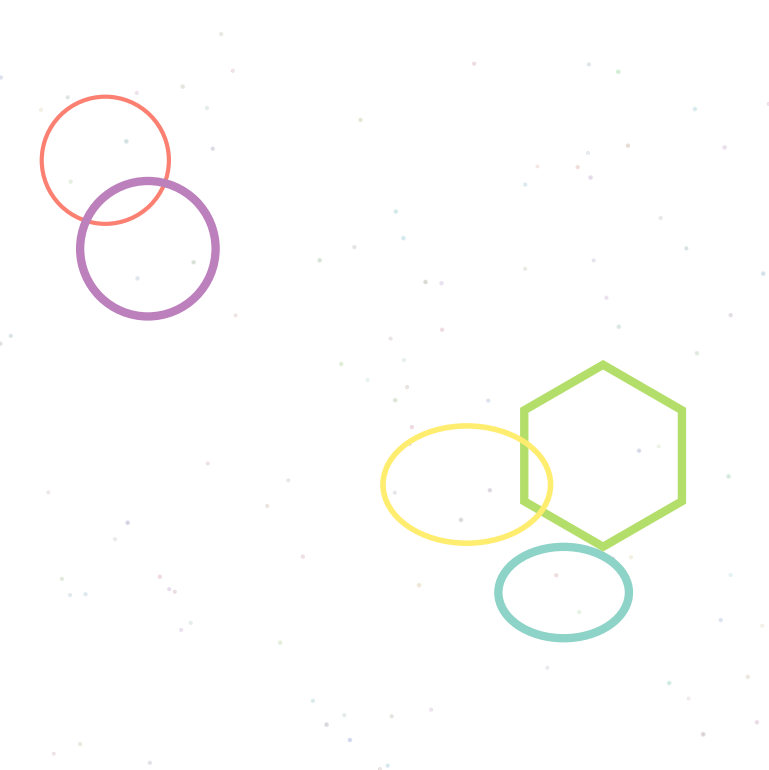[{"shape": "oval", "thickness": 3, "radius": 0.42, "center": [0.732, 0.23]}, {"shape": "circle", "thickness": 1.5, "radius": 0.41, "center": [0.137, 0.792]}, {"shape": "hexagon", "thickness": 3, "radius": 0.59, "center": [0.783, 0.408]}, {"shape": "circle", "thickness": 3, "radius": 0.44, "center": [0.192, 0.677]}, {"shape": "oval", "thickness": 2, "radius": 0.54, "center": [0.606, 0.371]}]